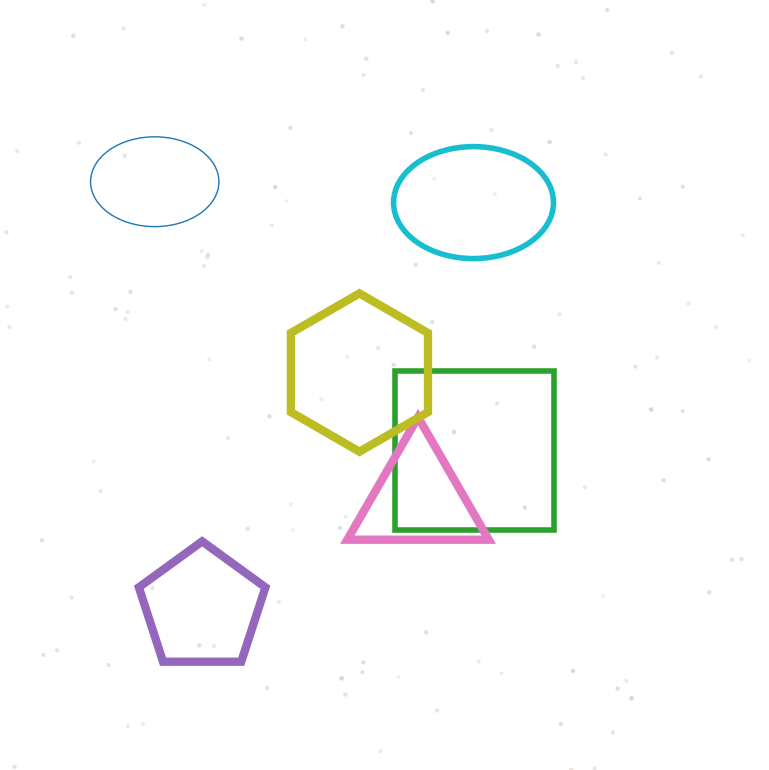[{"shape": "oval", "thickness": 0.5, "radius": 0.42, "center": [0.201, 0.764]}, {"shape": "square", "thickness": 2, "radius": 0.52, "center": [0.616, 0.415]}, {"shape": "pentagon", "thickness": 3, "radius": 0.43, "center": [0.263, 0.211]}, {"shape": "triangle", "thickness": 3, "radius": 0.53, "center": [0.543, 0.352]}, {"shape": "hexagon", "thickness": 3, "radius": 0.51, "center": [0.467, 0.516]}, {"shape": "oval", "thickness": 2, "radius": 0.52, "center": [0.615, 0.737]}]